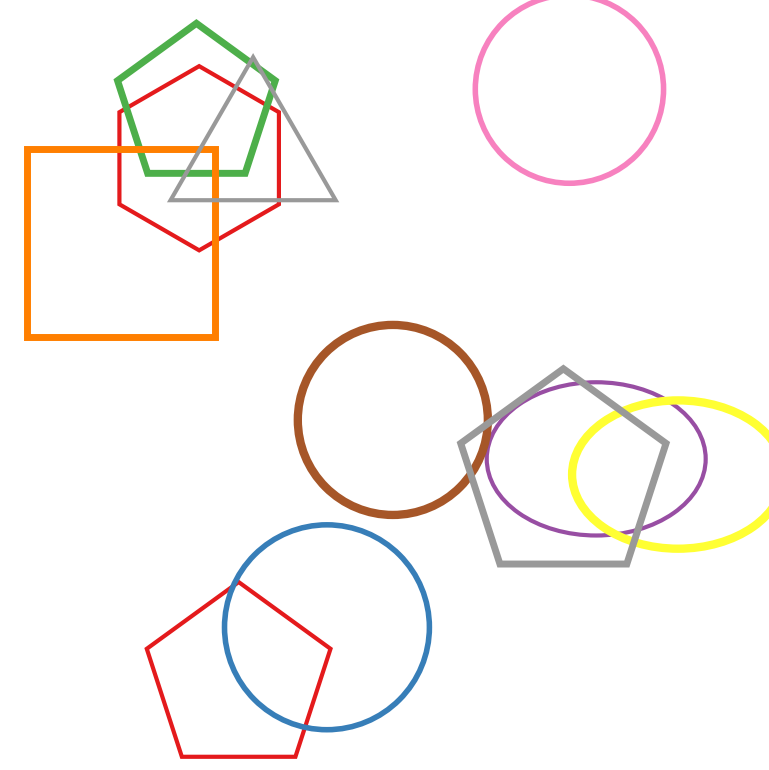[{"shape": "pentagon", "thickness": 1.5, "radius": 0.63, "center": [0.31, 0.119]}, {"shape": "hexagon", "thickness": 1.5, "radius": 0.6, "center": [0.259, 0.794]}, {"shape": "circle", "thickness": 2, "radius": 0.67, "center": [0.425, 0.185]}, {"shape": "pentagon", "thickness": 2.5, "radius": 0.54, "center": [0.255, 0.862]}, {"shape": "oval", "thickness": 1.5, "radius": 0.71, "center": [0.774, 0.404]}, {"shape": "square", "thickness": 2.5, "radius": 0.61, "center": [0.157, 0.685]}, {"shape": "oval", "thickness": 3, "radius": 0.69, "center": [0.881, 0.384]}, {"shape": "circle", "thickness": 3, "radius": 0.62, "center": [0.51, 0.455]}, {"shape": "circle", "thickness": 2, "radius": 0.61, "center": [0.74, 0.884]}, {"shape": "pentagon", "thickness": 2.5, "radius": 0.7, "center": [0.732, 0.381]}, {"shape": "triangle", "thickness": 1.5, "radius": 0.62, "center": [0.329, 0.802]}]